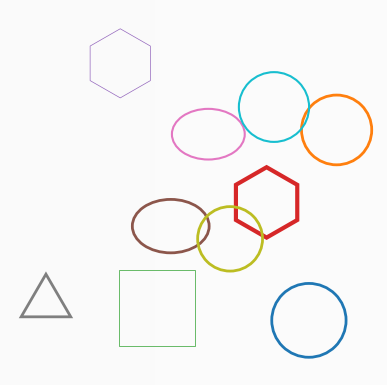[{"shape": "circle", "thickness": 2, "radius": 0.48, "center": [0.797, 0.168]}, {"shape": "circle", "thickness": 2, "radius": 0.45, "center": [0.869, 0.662]}, {"shape": "square", "thickness": 0.5, "radius": 0.49, "center": [0.406, 0.2]}, {"shape": "hexagon", "thickness": 3, "radius": 0.46, "center": [0.688, 0.474]}, {"shape": "hexagon", "thickness": 0.5, "radius": 0.45, "center": [0.31, 0.836]}, {"shape": "oval", "thickness": 2, "radius": 0.5, "center": [0.441, 0.413]}, {"shape": "oval", "thickness": 1.5, "radius": 0.47, "center": [0.538, 0.651]}, {"shape": "triangle", "thickness": 2, "radius": 0.37, "center": [0.119, 0.214]}, {"shape": "circle", "thickness": 2, "radius": 0.42, "center": [0.594, 0.38]}, {"shape": "circle", "thickness": 1.5, "radius": 0.45, "center": [0.707, 0.722]}]